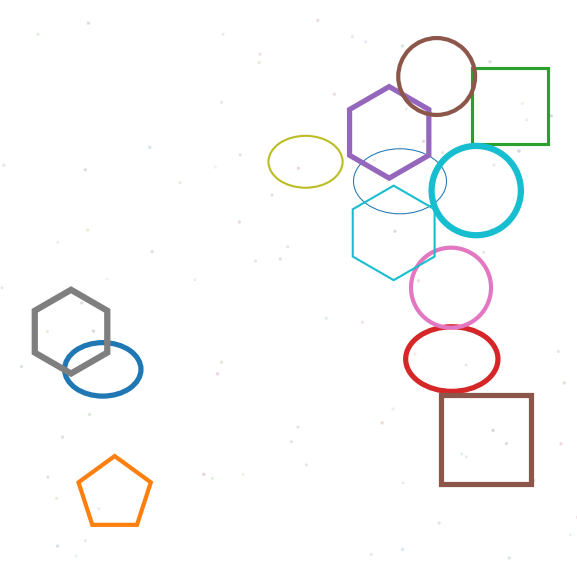[{"shape": "oval", "thickness": 0.5, "radius": 0.4, "center": [0.693, 0.685]}, {"shape": "oval", "thickness": 2.5, "radius": 0.33, "center": [0.178, 0.36]}, {"shape": "pentagon", "thickness": 2, "radius": 0.33, "center": [0.199, 0.144]}, {"shape": "square", "thickness": 1.5, "radius": 0.33, "center": [0.884, 0.815]}, {"shape": "oval", "thickness": 2.5, "radius": 0.4, "center": [0.782, 0.377]}, {"shape": "hexagon", "thickness": 2.5, "radius": 0.4, "center": [0.674, 0.77]}, {"shape": "circle", "thickness": 2, "radius": 0.33, "center": [0.756, 0.867]}, {"shape": "square", "thickness": 2.5, "radius": 0.39, "center": [0.842, 0.238]}, {"shape": "circle", "thickness": 2, "radius": 0.35, "center": [0.781, 0.501]}, {"shape": "hexagon", "thickness": 3, "radius": 0.36, "center": [0.123, 0.425]}, {"shape": "oval", "thickness": 1, "radius": 0.32, "center": [0.529, 0.719]}, {"shape": "circle", "thickness": 3, "radius": 0.39, "center": [0.825, 0.669]}, {"shape": "hexagon", "thickness": 1, "radius": 0.41, "center": [0.682, 0.596]}]